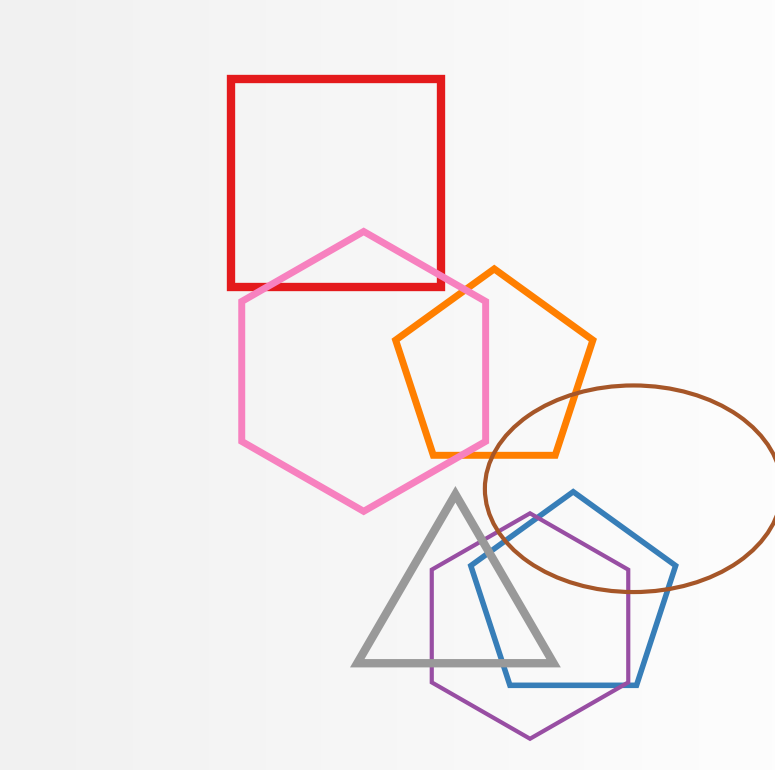[{"shape": "square", "thickness": 3, "radius": 0.68, "center": [0.434, 0.763]}, {"shape": "pentagon", "thickness": 2, "radius": 0.69, "center": [0.74, 0.222]}, {"shape": "hexagon", "thickness": 1.5, "radius": 0.73, "center": [0.684, 0.187]}, {"shape": "pentagon", "thickness": 2.5, "radius": 0.67, "center": [0.638, 0.517]}, {"shape": "oval", "thickness": 1.5, "radius": 0.96, "center": [0.817, 0.365]}, {"shape": "hexagon", "thickness": 2.5, "radius": 0.91, "center": [0.469, 0.518]}, {"shape": "triangle", "thickness": 3, "radius": 0.73, "center": [0.588, 0.212]}]